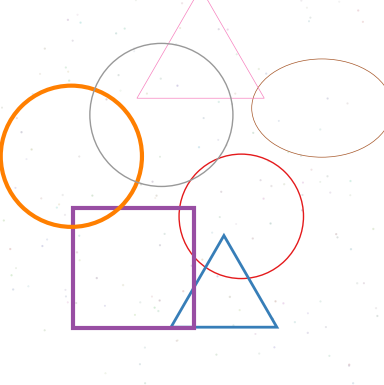[{"shape": "circle", "thickness": 1, "radius": 0.81, "center": [0.627, 0.438]}, {"shape": "triangle", "thickness": 2, "radius": 0.79, "center": [0.582, 0.23]}, {"shape": "square", "thickness": 3, "radius": 0.78, "center": [0.347, 0.303]}, {"shape": "circle", "thickness": 3, "radius": 0.92, "center": [0.185, 0.594]}, {"shape": "oval", "thickness": 0.5, "radius": 0.91, "center": [0.836, 0.719]}, {"shape": "triangle", "thickness": 0.5, "radius": 0.95, "center": [0.521, 0.84]}, {"shape": "circle", "thickness": 1, "radius": 0.93, "center": [0.419, 0.701]}]